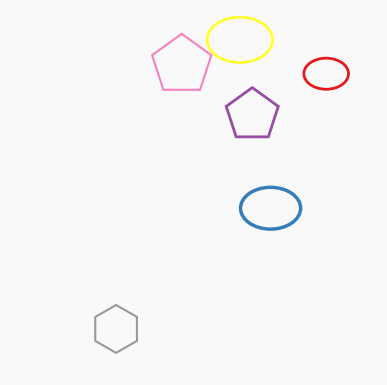[{"shape": "oval", "thickness": 2, "radius": 0.29, "center": [0.842, 0.809]}, {"shape": "oval", "thickness": 2.5, "radius": 0.39, "center": [0.698, 0.459]}, {"shape": "pentagon", "thickness": 2, "radius": 0.35, "center": [0.651, 0.702]}, {"shape": "oval", "thickness": 2, "radius": 0.42, "center": [0.619, 0.896]}, {"shape": "pentagon", "thickness": 1.5, "radius": 0.4, "center": [0.469, 0.832]}, {"shape": "hexagon", "thickness": 1.5, "radius": 0.31, "center": [0.3, 0.146]}]